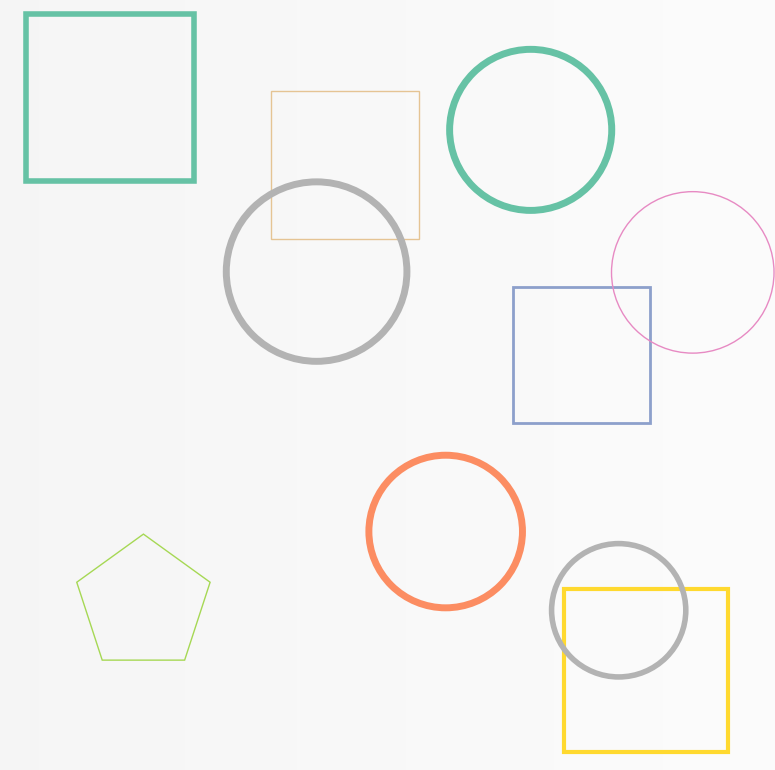[{"shape": "circle", "thickness": 2.5, "radius": 0.52, "center": [0.685, 0.831]}, {"shape": "square", "thickness": 2, "radius": 0.54, "center": [0.142, 0.874]}, {"shape": "circle", "thickness": 2.5, "radius": 0.5, "center": [0.575, 0.31]}, {"shape": "square", "thickness": 1, "radius": 0.44, "center": [0.75, 0.539]}, {"shape": "circle", "thickness": 0.5, "radius": 0.52, "center": [0.894, 0.646]}, {"shape": "pentagon", "thickness": 0.5, "radius": 0.45, "center": [0.185, 0.216]}, {"shape": "square", "thickness": 1.5, "radius": 0.53, "center": [0.833, 0.129]}, {"shape": "square", "thickness": 0.5, "radius": 0.48, "center": [0.445, 0.785]}, {"shape": "circle", "thickness": 2, "radius": 0.43, "center": [0.798, 0.207]}, {"shape": "circle", "thickness": 2.5, "radius": 0.58, "center": [0.409, 0.647]}]